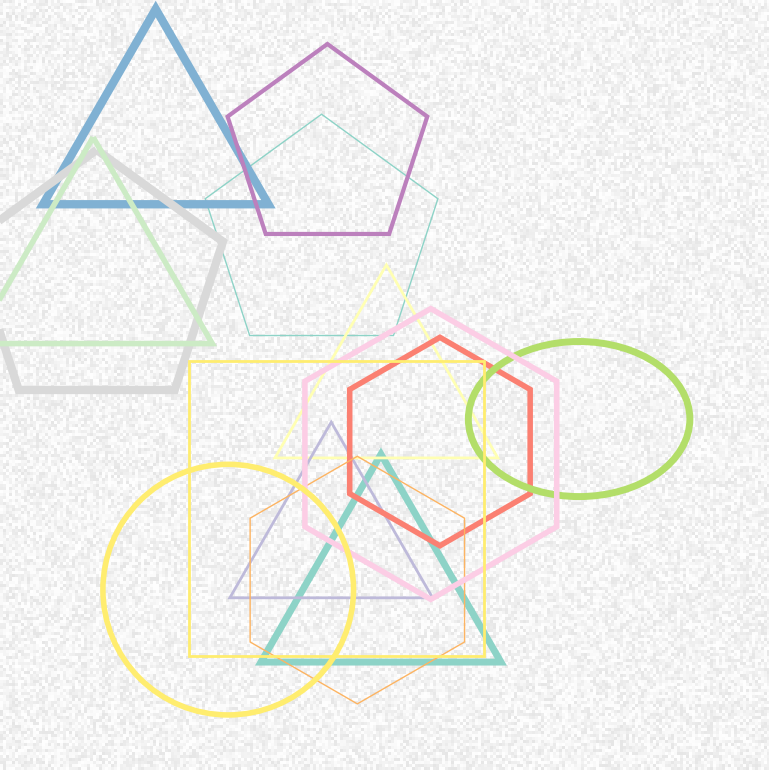[{"shape": "triangle", "thickness": 2.5, "radius": 0.9, "center": [0.495, 0.23]}, {"shape": "pentagon", "thickness": 0.5, "radius": 0.79, "center": [0.418, 0.693]}, {"shape": "triangle", "thickness": 1, "radius": 0.84, "center": [0.502, 0.489]}, {"shape": "triangle", "thickness": 1, "radius": 0.76, "center": [0.43, 0.3]}, {"shape": "hexagon", "thickness": 2, "radius": 0.68, "center": [0.571, 0.427]}, {"shape": "triangle", "thickness": 3, "radius": 0.85, "center": [0.202, 0.819]}, {"shape": "hexagon", "thickness": 0.5, "radius": 0.8, "center": [0.464, 0.247]}, {"shape": "oval", "thickness": 2.5, "radius": 0.72, "center": [0.752, 0.456]}, {"shape": "hexagon", "thickness": 2, "radius": 0.94, "center": [0.56, 0.41]}, {"shape": "pentagon", "thickness": 3, "radius": 0.86, "center": [0.126, 0.633]}, {"shape": "pentagon", "thickness": 1.5, "radius": 0.68, "center": [0.425, 0.806]}, {"shape": "triangle", "thickness": 2, "radius": 0.89, "center": [0.121, 0.643]}, {"shape": "circle", "thickness": 2, "radius": 0.81, "center": [0.296, 0.234]}, {"shape": "square", "thickness": 1, "radius": 0.96, "center": [0.437, 0.34]}]